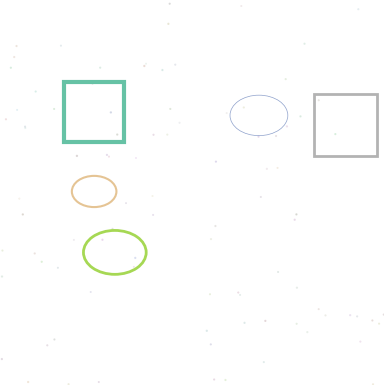[{"shape": "square", "thickness": 3, "radius": 0.39, "center": [0.245, 0.709]}, {"shape": "oval", "thickness": 0.5, "radius": 0.38, "center": [0.673, 0.7]}, {"shape": "oval", "thickness": 2, "radius": 0.41, "center": [0.298, 0.344]}, {"shape": "oval", "thickness": 1.5, "radius": 0.29, "center": [0.245, 0.503]}, {"shape": "square", "thickness": 2, "radius": 0.4, "center": [0.897, 0.675]}]